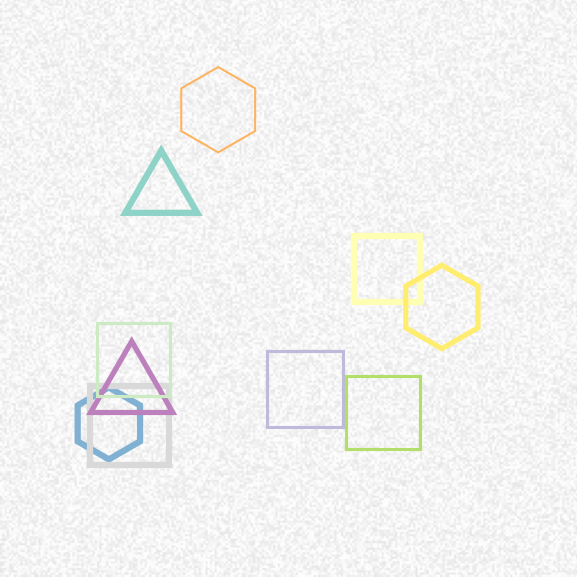[{"shape": "triangle", "thickness": 3, "radius": 0.36, "center": [0.279, 0.667]}, {"shape": "square", "thickness": 3, "radius": 0.29, "center": [0.67, 0.533]}, {"shape": "square", "thickness": 1.5, "radius": 0.33, "center": [0.529, 0.326]}, {"shape": "hexagon", "thickness": 3, "radius": 0.31, "center": [0.188, 0.266]}, {"shape": "hexagon", "thickness": 1, "radius": 0.37, "center": [0.378, 0.809]}, {"shape": "square", "thickness": 1.5, "radius": 0.32, "center": [0.663, 0.285]}, {"shape": "square", "thickness": 3, "radius": 0.34, "center": [0.224, 0.262]}, {"shape": "triangle", "thickness": 2.5, "radius": 0.41, "center": [0.228, 0.326]}, {"shape": "square", "thickness": 1.5, "radius": 0.32, "center": [0.231, 0.376]}, {"shape": "hexagon", "thickness": 2.5, "radius": 0.36, "center": [0.765, 0.468]}]